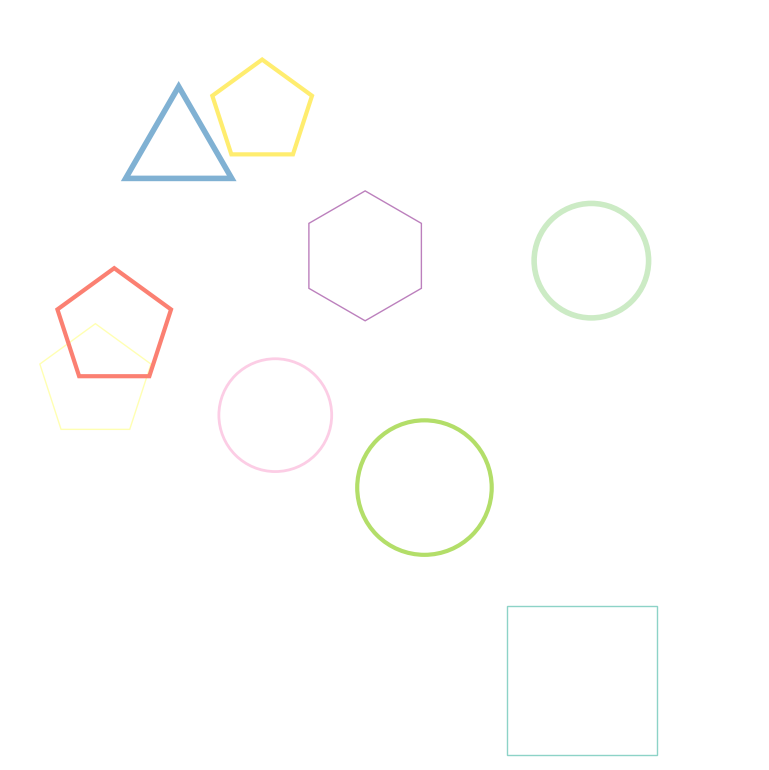[{"shape": "square", "thickness": 0.5, "radius": 0.49, "center": [0.756, 0.116]}, {"shape": "pentagon", "thickness": 0.5, "radius": 0.38, "center": [0.124, 0.504]}, {"shape": "pentagon", "thickness": 1.5, "radius": 0.39, "center": [0.148, 0.574]}, {"shape": "triangle", "thickness": 2, "radius": 0.4, "center": [0.232, 0.808]}, {"shape": "circle", "thickness": 1.5, "radius": 0.44, "center": [0.551, 0.367]}, {"shape": "circle", "thickness": 1, "radius": 0.37, "center": [0.358, 0.461]}, {"shape": "hexagon", "thickness": 0.5, "radius": 0.42, "center": [0.474, 0.668]}, {"shape": "circle", "thickness": 2, "radius": 0.37, "center": [0.768, 0.661]}, {"shape": "pentagon", "thickness": 1.5, "radius": 0.34, "center": [0.34, 0.855]}]